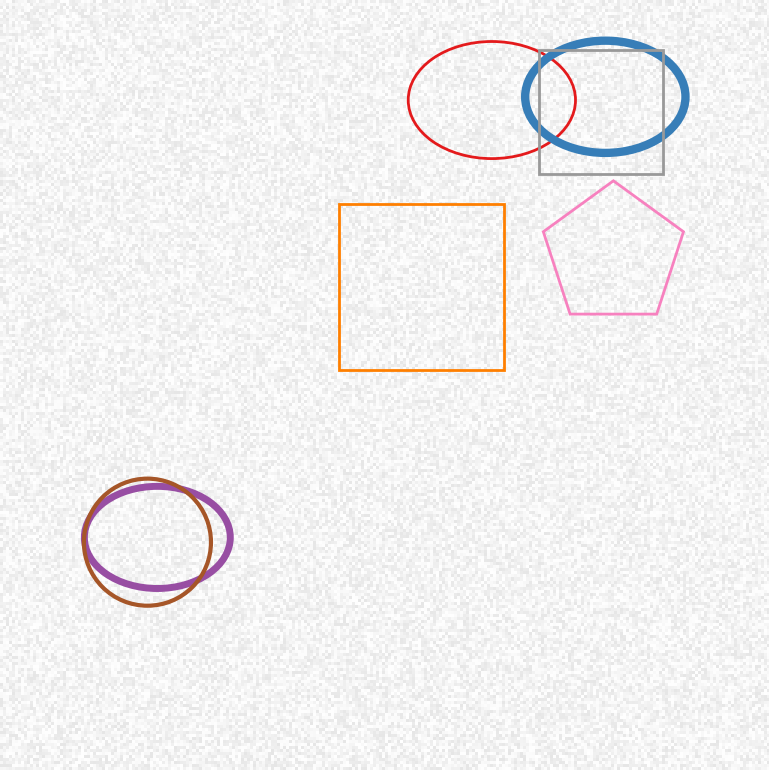[{"shape": "oval", "thickness": 1, "radius": 0.54, "center": [0.639, 0.87]}, {"shape": "oval", "thickness": 3, "radius": 0.52, "center": [0.786, 0.874]}, {"shape": "oval", "thickness": 2.5, "radius": 0.47, "center": [0.204, 0.302]}, {"shape": "square", "thickness": 1, "radius": 0.54, "center": [0.547, 0.628]}, {"shape": "circle", "thickness": 1.5, "radius": 0.41, "center": [0.191, 0.296]}, {"shape": "pentagon", "thickness": 1, "radius": 0.48, "center": [0.797, 0.669]}, {"shape": "square", "thickness": 1, "radius": 0.4, "center": [0.781, 0.854]}]